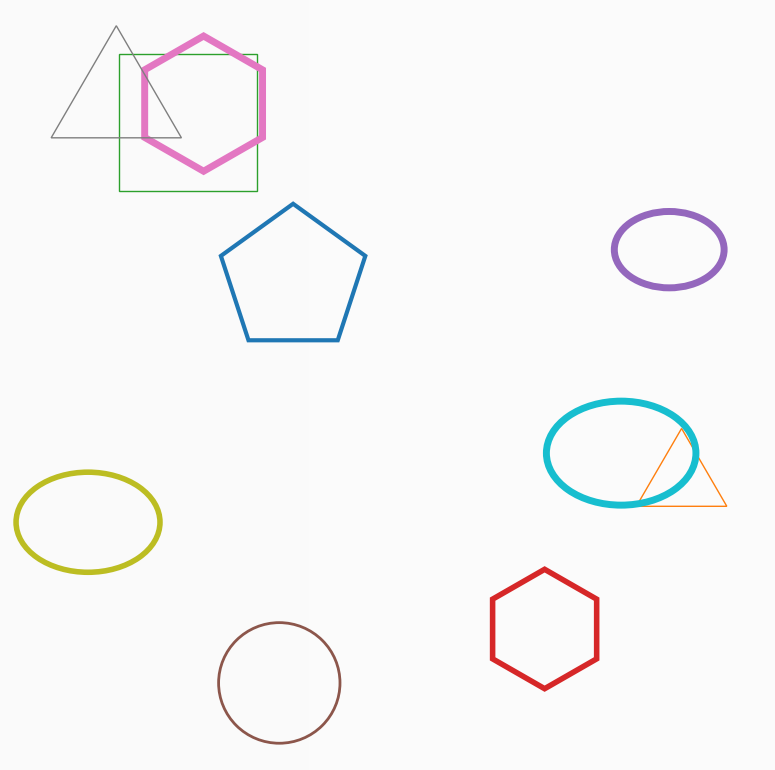[{"shape": "pentagon", "thickness": 1.5, "radius": 0.49, "center": [0.378, 0.637]}, {"shape": "triangle", "thickness": 0.5, "radius": 0.34, "center": [0.879, 0.376]}, {"shape": "square", "thickness": 0.5, "radius": 0.44, "center": [0.242, 0.841]}, {"shape": "hexagon", "thickness": 2, "radius": 0.39, "center": [0.703, 0.183]}, {"shape": "oval", "thickness": 2.5, "radius": 0.35, "center": [0.864, 0.676]}, {"shape": "circle", "thickness": 1, "radius": 0.39, "center": [0.36, 0.113]}, {"shape": "hexagon", "thickness": 2.5, "radius": 0.44, "center": [0.263, 0.865]}, {"shape": "triangle", "thickness": 0.5, "radius": 0.49, "center": [0.15, 0.87]}, {"shape": "oval", "thickness": 2, "radius": 0.46, "center": [0.114, 0.322]}, {"shape": "oval", "thickness": 2.5, "radius": 0.48, "center": [0.802, 0.412]}]